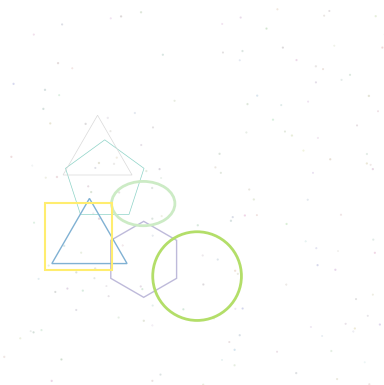[{"shape": "pentagon", "thickness": 0.5, "radius": 0.54, "center": [0.272, 0.53]}, {"shape": "hexagon", "thickness": 1, "radius": 0.49, "center": [0.373, 0.326]}, {"shape": "triangle", "thickness": 1, "radius": 0.56, "center": [0.232, 0.372]}, {"shape": "circle", "thickness": 2, "radius": 0.58, "center": [0.512, 0.283]}, {"shape": "triangle", "thickness": 0.5, "radius": 0.52, "center": [0.253, 0.597]}, {"shape": "oval", "thickness": 2, "radius": 0.41, "center": [0.372, 0.471]}, {"shape": "square", "thickness": 1.5, "radius": 0.44, "center": [0.204, 0.386]}]